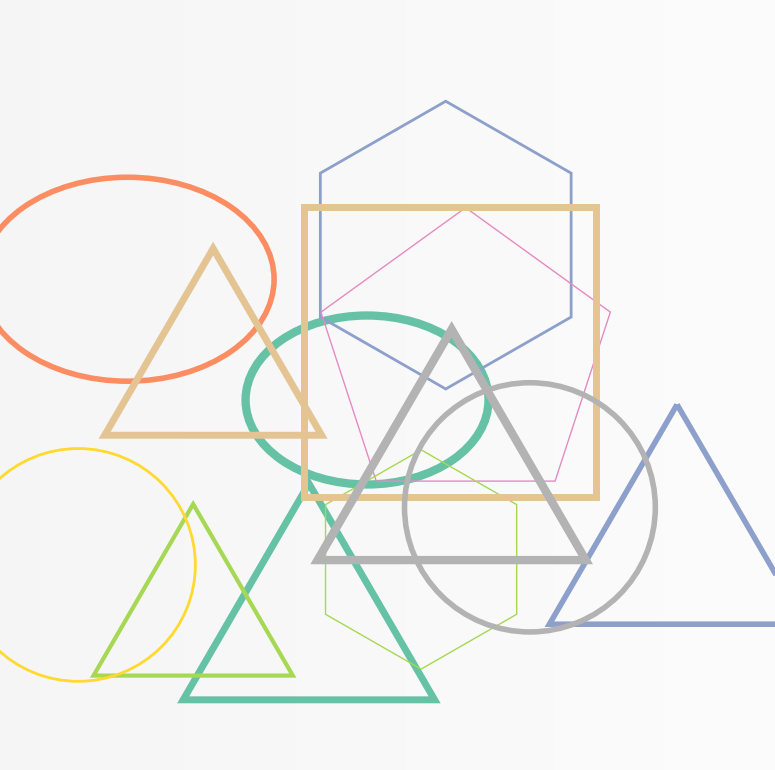[{"shape": "triangle", "thickness": 2.5, "radius": 0.94, "center": [0.399, 0.185]}, {"shape": "oval", "thickness": 3, "radius": 0.78, "center": [0.474, 0.481]}, {"shape": "oval", "thickness": 2, "radius": 0.95, "center": [0.164, 0.637]}, {"shape": "hexagon", "thickness": 1, "radius": 0.93, "center": [0.575, 0.682]}, {"shape": "triangle", "thickness": 2, "radius": 0.95, "center": [0.874, 0.284]}, {"shape": "pentagon", "thickness": 0.5, "radius": 0.98, "center": [0.601, 0.534]}, {"shape": "triangle", "thickness": 1.5, "radius": 0.74, "center": [0.249, 0.197]}, {"shape": "hexagon", "thickness": 0.5, "radius": 0.71, "center": [0.543, 0.273]}, {"shape": "circle", "thickness": 1, "radius": 0.76, "center": [0.101, 0.266]}, {"shape": "square", "thickness": 2.5, "radius": 0.94, "center": [0.581, 0.543]}, {"shape": "triangle", "thickness": 2.5, "radius": 0.81, "center": [0.275, 0.516]}, {"shape": "triangle", "thickness": 3, "radius": 1.0, "center": [0.583, 0.373]}, {"shape": "circle", "thickness": 2, "radius": 0.81, "center": [0.684, 0.341]}]